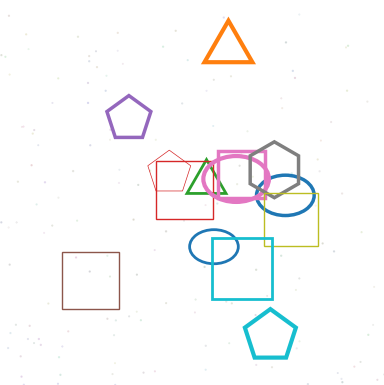[{"shape": "oval", "thickness": 2.5, "radius": 0.37, "center": [0.741, 0.493]}, {"shape": "oval", "thickness": 2, "radius": 0.32, "center": [0.556, 0.359]}, {"shape": "triangle", "thickness": 3, "radius": 0.36, "center": [0.593, 0.874]}, {"shape": "triangle", "thickness": 2, "radius": 0.29, "center": [0.536, 0.527]}, {"shape": "pentagon", "thickness": 0.5, "radius": 0.29, "center": [0.44, 0.551]}, {"shape": "square", "thickness": 1, "radius": 0.37, "center": [0.479, 0.507]}, {"shape": "pentagon", "thickness": 2.5, "radius": 0.3, "center": [0.335, 0.692]}, {"shape": "square", "thickness": 1, "radius": 0.37, "center": [0.235, 0.272]}, {"shape": "square", "thickness": 2.5, "radius": 0.31, "center": [0.627, 0.547]}, {"shape": "oval", "thickness": 3, "radius": 0.43, "center": [0.613, 0.535]}, {"shape": "hexagon", "thickness": 2.5, "radius": 0.36, "center": [0.713, 0.559]}, {"shape": "square", "thickness": 1, "radius": 0.35, "center": [0.755, 0.43]}, {"shape": "square", "thickness": 2, "radius": 0.39, "center": [0.629, 0.303]}, {"shape": "pentagon", "thickness": 3, "radius": 0.35, "center": [0.702, 0.127]}]